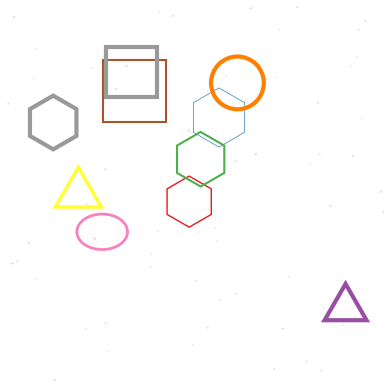[{"shape": "hexagon", "thickness": 1, "radius": 0.33, "center": [0.491, 0.476]}, {"shape": "hexagon", "thickness": 0.5, "radius": 0.38, "center": [0.569, 0.695]}, {"shape": "hexagon", "thickness": 1.5, "radius": 0.35, "center": [0.521, 0.586]}, {"shape": "triangle", "thickness": 3, "radius": 0.31, "center": [0.898, 0.2]}, {"shape": "circle", "thickness": 3, "radius": 0.34, "center": [0.617, 0.785]}, {"shape": "triangle", "thickness": 2.5, "radius": 0.34, "center": [0.203, 0.497]}, {"shape": "square", "thickness": 1.5, "radius": 0.41, "center": [0.35, 0.764]}, {"shape": "oval", "thickness": 2, "radius": 0.33, "center": [0.265, 0.398]}, {"shape": "hexagon", "thickness": 3, "radius": 0.35, "center": [0.138, 0.682]}, {"shape": "square", "thickness": 3, "radius": 0.33, "center": [0.342, 0.813]}]